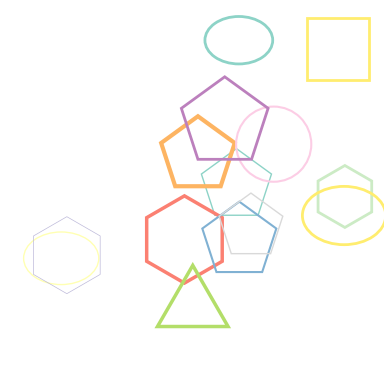[{"shape": "oval", "thickness": 2, "radius": 0.44, "center": [0.62, 0.896]}, {"shape": "pentagon", "thickness": 1, "radius": 0.48, "center": [0.614, 0.518]}, {"shape": "oval", "thickness": 1, "radius": 0.49, "center": [0.159, 0.329]}, {"shape": "hexagon", "thickness": 0.5, "radius": 0.5, "center": [0.174, 0.337]}, {"shape": "hexagon", "thickness": 2.5, "radius": 0.57, "center": [0.479, 0.378]}, {"shape": "pentagon", "thickness": 1.5, "radius": 0.51, "center": [0.622, 0.375]}, {"shape": "pentagon", "thickness": 3, "radius": 0.5, "center": [0.514, 0.598]}, {"shape": "triangle", "thickness": 2.5, "radius": 0.53, "center": [0.501, 0.205]}, {"shape": "circle", "thickness": 1.5, "radius": 0.49, "center": [0.711, 0.626]}, {"shape": "pentagon", "thickness": 1, "radius": 0.43, "center": [0.652, 0.412]}, {"shape": "pentagon", "thickness": 2, "radius": 0.59, "center": [0.584, 0.682]}, {"shape": "hexagon", "thickness": 2, "radius": 0.4, "center": [0.896, 0.49]}, {"shape": "square", "thickness": 2, "radius": 0.4, "center": [0.877, 0.872]}, {"shape": "oval", "thickness": 2, "radius": 0.54, "center": [0.894, 0.44]}]